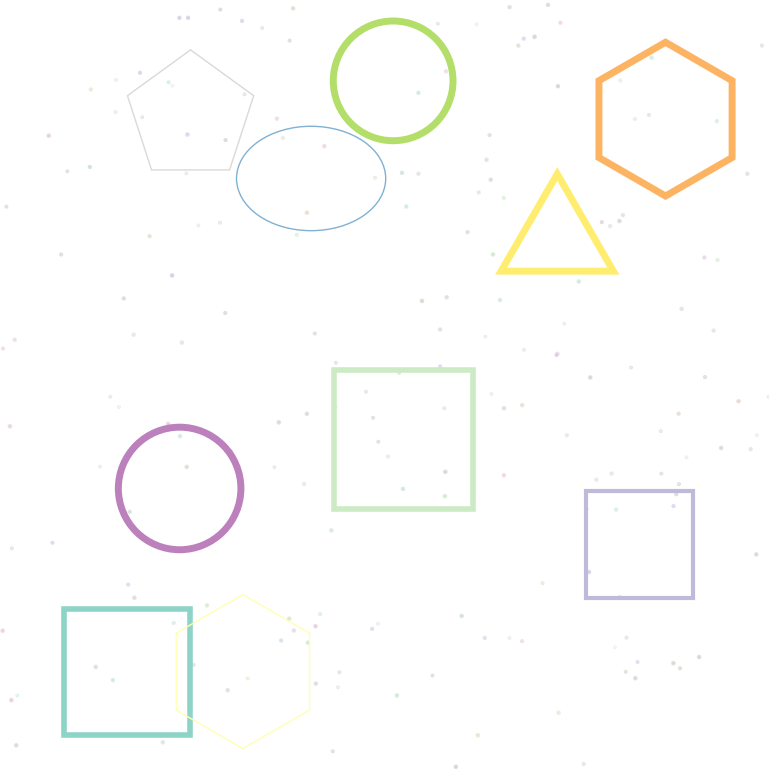[{"shape": "square", "thickness": 2, "radius": 0.41, "center": [0.165, 0.127]}, {"shape": "hexagon", "thickness": 0.5, "radius": 0.5, "center": [0.315, 0.128]}, {"shape": "square", "thickness": 1.5, "radius": 0.35, "center": [0.83, 0.293]}, {"shape": "oval", "thickness": 0.5, "radius": 0.48, "center": [0.404, 0.768]}, {"shape": "hexagon", "thickness": 2.5, "radius": 0.5, "center": [0.864, 0.845]}, {"shape": "circle", "thickness": 2.5, "radius": 0.39, "center": [0.511, 0.895]}, {"shape": "pentagon", "thickness": 0.5, "radius": 0.43, "center": [0.247, 0.849]}, {"shape": "circle", "thickness": 2.5, "radius": 0.4, "center": [0.233, 0.366]}, {"shape": "square", "thickness": 2, "radius": 0.45, "center": [0.524, 0.429]}, {"shape": "triangle", "thickness": 2.5, "radius": 0.42, "center": [0.724, 0.69]}]